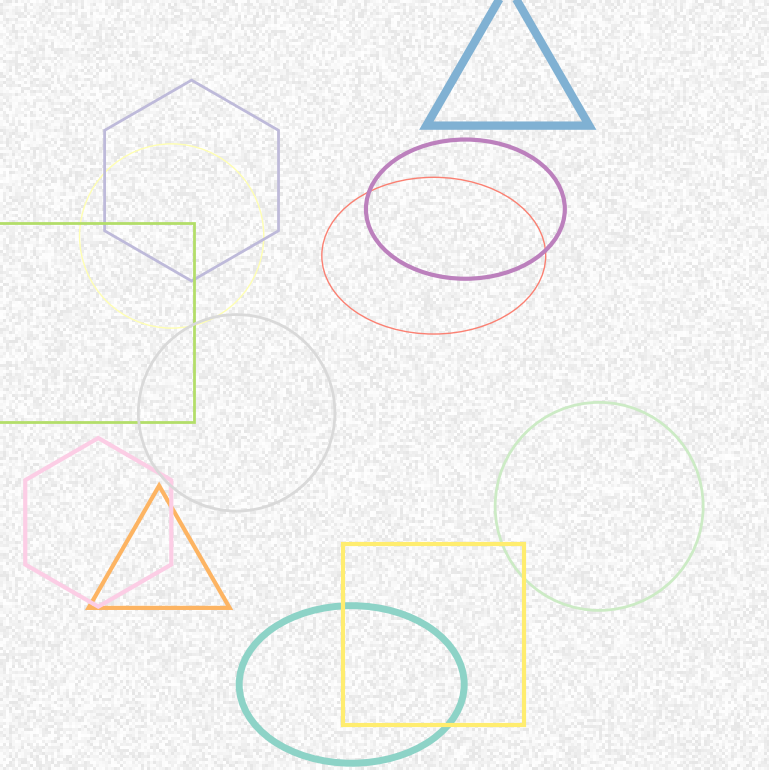[{"shape": "oval", "thickness": 2.5, "radius": 0.73, "center": [0.457, 0.111]}, {"shape": "circle", "thickness": 0.5, "radius": 0.6, "center": [0.223, 0.694]}, {"shape": "hexagon", "thickness": 1, "radius": 0.65, "center": [0.249, 0.766]}, {"shape": "oval", "thickness": 0.5, "radius": 0.73, "center": [0.563, 0.668]}, {"shape": "triangle", "thickness": 3, "radius": 0.61, "center": [0.659, 0.898]}, {"shape": "triangle", "thickness": 1.5, "radius": 0.53, "center": [0.207, 0.263]}, {"shape": "square", "thickness": 1, "radius": 0.65, "center": [0.123, 0.581]}, {"shape": "hexagon", "thickness": 1.5, "radius": 0.55, "center": [0.128, 0.322]}, {"shape": "circle", "thickness": 1, "radius": 0.64, "center": [0.307, 0.464]}, {"shape": "oval", "thickness": 1.5, "radius": 0.65, "center": [0.604, 0.728]}, {"shape": "circle", "thickness": 1, "radius": 0.68, "center": [0.778, 0.342]}, {"shape": "square", "thickness": 1.5, "radius": 0.59, "center": [0.563, 0.176]}]